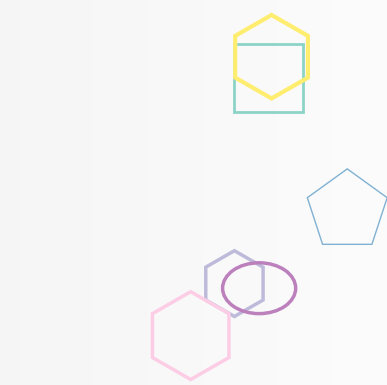[{"shape": "square", "thickness": 2, "radius": 0.45, "center": [0.693, 0.798]}, {"shape": "hexagon", "thickness": 2.5, "radius": 0.43, "center": [0.605, 0.263]}, {"shape": "pentagon", "thickness": 1, "radius": 0.54, "center": [0.896, 0.453]}, {"shape": "hexagon", "thickness": 2.5, "radius": 0.57, "center": [0.492, 0.128]}, {"shape": "oval", "thickness": 2.5, "radius": 0.47, "center": [0.669, 0.251]}, {"shape": "hexagon", "thickness": 3, "radius": 0.54, "center": [0.701, 0.853]}]